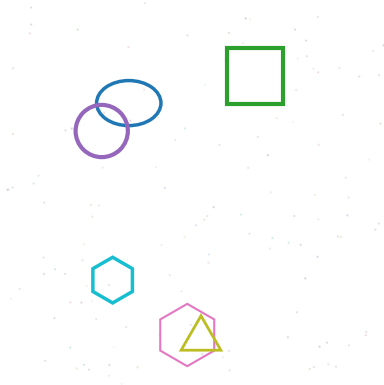[{"shape": "oval", "thickness": 2.5, "radius": 0.42, "center": [0.334, 0.732]}, {"shape": "square", "thickness": 3, "radius": 0.36, "center": [0.663, 0.803]}, {"shape": "circle", "thickness": 3, "radius": 0.34, "center": [0.264, 0.66]}, {"shape": "hexagon", "thickness": 1.5, "radius": 0.4, "center": [0.486, 0.13]}, {"shape": "triangle", "thickness": 2, "radius": 0.3, "center": [0.522, 0.12]}, {"shape": "hexagon", "thickness": 2.5, "radius": 0.3, "center": [0.293, 0.272]}]